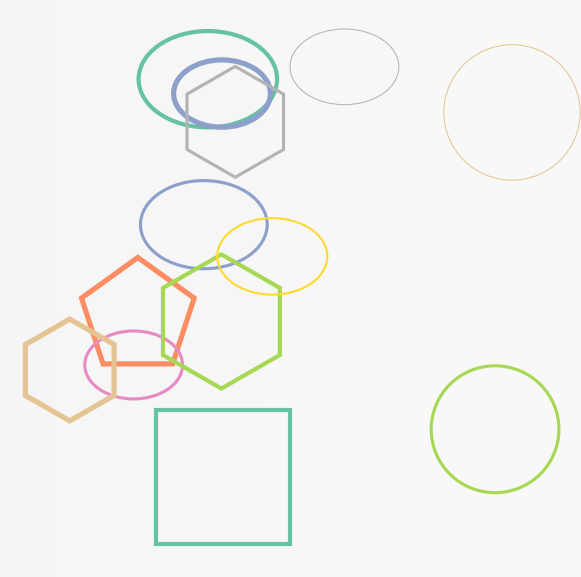[{"shape": "oval", "thickness": 2, "radius": 0.6, "center": [0.358, 0.862]}, {"shape": "square", "thickness": 2, "radius": 0.58, "center": [0.384, 0.174]}, {"shape": "pentagon", "thickness": 2.5, "radius": 0.51, "center": [0.237, 0.451]}, {"shape": "oval", "thickness": 1.5, "radius": 0.55, "center": [0.351, 0.61]}, {"shape": "oval", "thickness": 2.5, "radius": 0.42, "center": [0.382, 0.837]}, {"shape": "oval", "thickness": 1.5, "radius": 0.42, "center": [0.23, 0.367]}, {"shape": "hexagon", "thickness": 2, "radius": 0.58, "center": [0.381, 0.442]}, {"shape": "circle", "thickness": 1.5, "radius": 0.55, "center": [0.852, 0.256]}, {"shape": "oval", "thickness": 1, "radius": 0.47, "center": [0.468, 0.555]}, {"shape": "circle", "thickness": 0.5, "radius": 0.59, "center": [0.881, 0.805]}, {"shape": "hexagon", "thickness": 2.5, "radius": 0.44, "center": [0.12, 0.358]}, {"shape": "oval", "thickness": 0.5, "radius": 0.47, "center": [0.593, 0.883]}, {"shape": "hexagon", "thickness": 1.5, "radius": 0.48, "center": [0.405, 0.788]}]